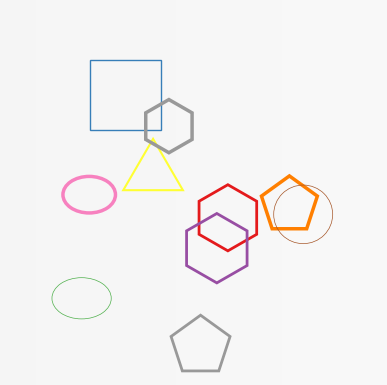[{"shape": "hexagon", "thickness": 2, "radius": 0.43, "center": [0.588, 0.434]}, {"shape": "square", "thickness": 1, "radius": 0.46, "center": [0.324, 0.753]}, {"shape": "oval", "thickness": 0.5, "radius": 0.38, "center": [0.211, 0.225]}, {"shape": "hexagon", "thickness": 2, "radius": 0.45, "center": [0.56, 0.355]}, {"shape": "pentagon", "thickness": 2.5, "radius": 0.38, "center": [0.747, 0.467]}, {"shape": "triangle", "thickness": 1.5, "radius": 0.44, "center": [0.395, 0.55]}, {"shape": "circle", "thickness": 0.5, "radius": 0.38, "center": [0.782, 0.443]}, {"shape": "oval", "thickness": 2.5, "radius": 0.34, "center": [0.23, 0.494]}, {"shape": "pentagon", "thickness": 2, "radius": 0.4, "center": [0.518, 0.101]}, {"shape": "hexagon", "thickness": 2.5, "radius": 0.35, "center": [0.436, 0.672]}]